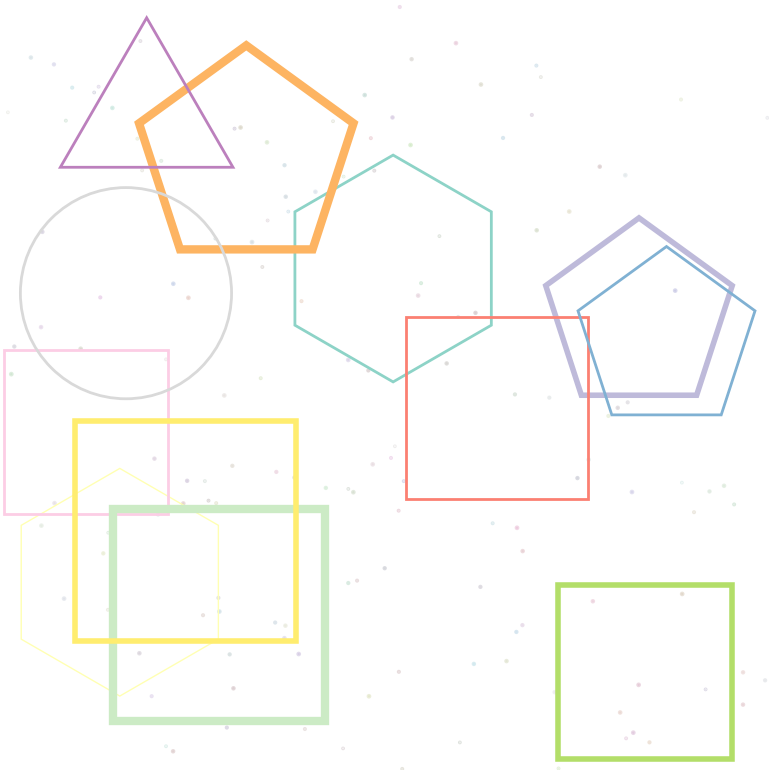[{"shape": "hexagon", "thickness": 1, "radius": 0.74, "center": [0.511, 0.651]}, {"shape": "hexagon", "thickness": 0.5, "radius": 0.74, "center": [0.156, 0.244]}, {"shape": "pentagon", "thickness": 2, "radius": 0.64, "center": [0.83, 0.59]}, {"shape": "square", "thickness": 1, "radius": 0.59, "center": [0.645, 0.471]}, {"shape": "pentagon", "thickness": 1, "radius": 0.6, "center": [0.866, 0.559]}, {"shape": "pentagon", "thickness": 3, "radius": 0.73, "center": [0.32, 0.795]}, {"shape": "square", "thickness": 2, "radius": 0.56, "center": [0.838, 0.128]}, {"shape": "square", "thickness": 1, "radius": 0.53, "center": [0.112, 0.439]}, {"shape": "circle", "thickness": 1, "radius": 0.69, "center": [0.164, 0.619]}, {"shape": "triangle", "thickness": 1, "radius": 0.65, "center": [0.19, 0.847]}, {"shape": "square", "thickness": 3, "radius": 0.69, "center": [0.284, 0.201]}, {"shape": "square", "thickness": 2, "radius": 0.72, "center": [0.241, 0.31]}]